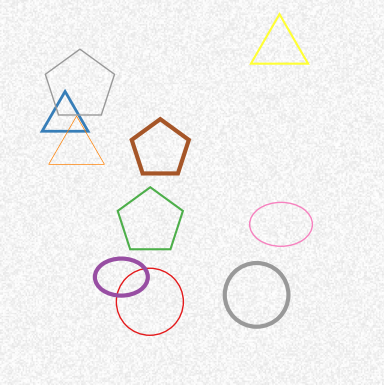[{"shape": "circle", "thickness": 1, "radius": 0.44, "center": [0.389, 0.216]}, {"shape": "triangle", "thickness": 2, "radius": 0.34, "center": [0.169, 0.694]}, {"shape": "pentagon", "thickness": 1.5, "radius": 0.45, "center": [0.39, 0.425]}, {"shape": "oval", "thickness": 3, "radius": 0.34, "center": [0.315, 0.28]}, {"shape": "triangle", "thickness": 0.5, "radius": 0.42, "center": [0.199, 0.615]}, {"shape": "triangle", "thickness": 1.5, "radius": 0.43, "center": [0.726, 0.877]}, {"shape": "pentagon", "thickness": 3, "radius": 0.39, "center": [0.416, 0.613]}, {"shape": "oval", "thickness": 1, "radius": 0.41, "center": [0.73, 0.417]}, {"shape": "circle", "thickness": 3, "radius": 0.41, "center": [0.667, 0.234]}, {"shape": "pentagon", "thickness": 1, "radius": 0.47, "center": [0.208, 0.778]}]